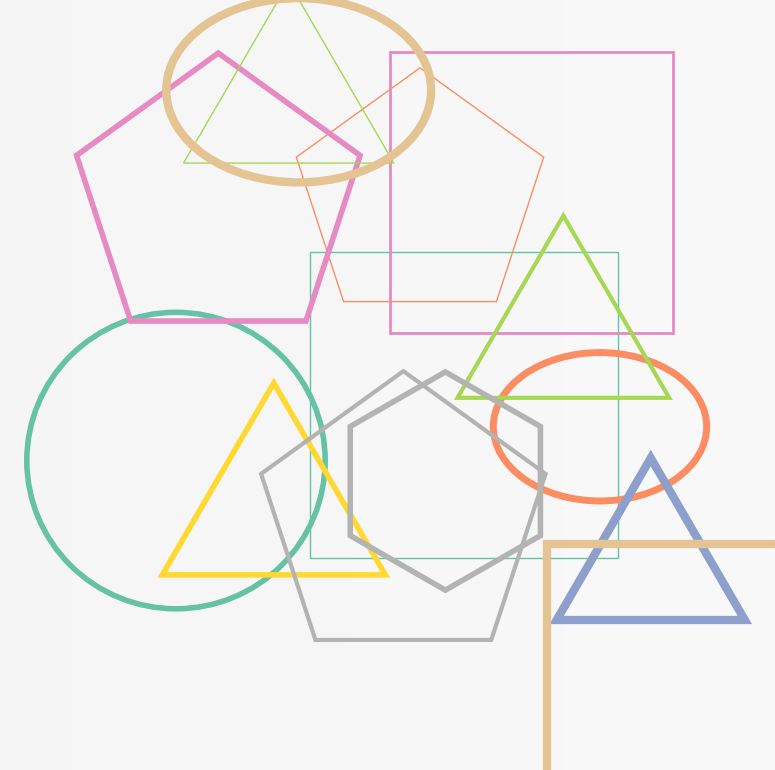[{"shape": "square", "thickness": 0.5, "radius": 0.99, "center": [0.599, 0.474]}, {"shape": "circle", "thickness": 2, "radius": 0.96, "center": [0.227, 0.402]}, {"shape": "pentagon", "thickness": 0.5, "radius": 0.84, "center": [0.542, 0.744]}, {"shape": "oval", "thickness": 2.5, "radius": 0.69, "center": [0.774, 0.446]}, {"shape": "triangle", "thickness": 3, "radius": 0.7, "center": [0.84, 0.265]}, {"shape": "pentagon", "thickness": 2, "radius": 0.96, "center": [0.282, 0.739]}, {"shape": "square", "thickness": 1, "radius": 0.91, "center": [0.686, 0.75]}, {"shape": "triangle", "thickness": 1.5, "radius": 0.79, "center": [0.727, 0.562]}, {"shape": "triangle", "thickness": 0.5, "radius": 0.78, "center": [0.373, 0.867]}, {"shape": "triangle", "thickness": 2, "radius": 0.83, "center": [0.353, 0.337]}, {"shape": "oval", "thickness": 3, "radius": 0.85, "center": [0.385, 0.883]}, {"shape": "square", "thickness": 3, "radius": 0.85, "center": [0.875, 0.125]}, {"shape": "pentagon", "thickness": 1.5, "radius": 0.96, "center": [0.52, 0.325]}, {"shape": "hexagon", "thickness": 2, "radius": 0.71, "center": [0.575, 0.375]}]